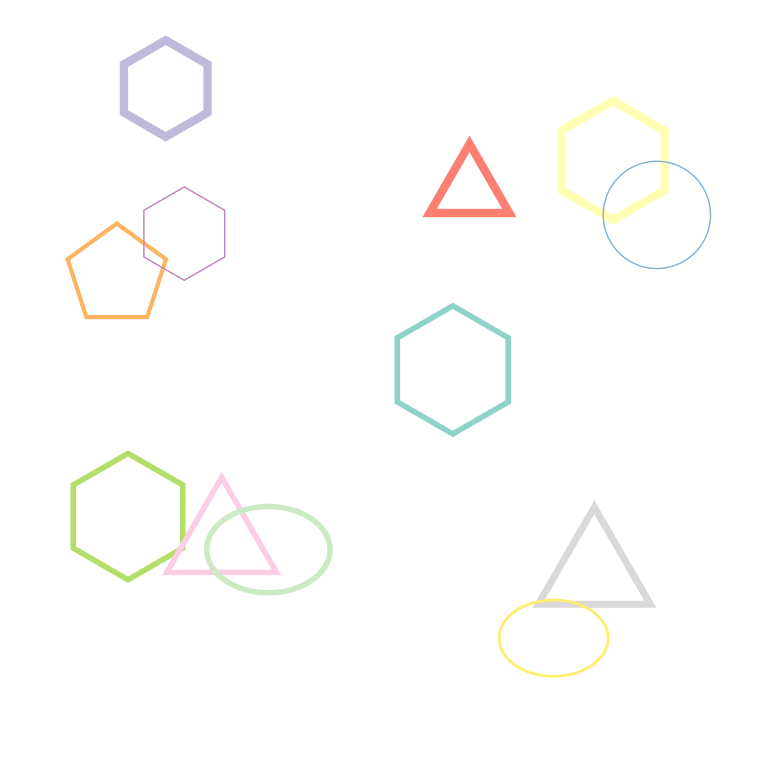[{"shape": "hexagon", "thickness": 2, "radius": 0.42, "center": [0.588, 0.52]}, {"shape": "hexagon", "thickness": 3, "radius": 0.39, "center": [0.796, 0.792]}, {"shape": "hexagon", "thickness": 3, "radius": 0.31, "center": [0.215, 0.885]}, {"shape": "triangle", "thickness": 3, "radius": 0.3, "center": [0.61, 0.753]}, {"shape": "circle", "thickness": 0.5, "radius": 0.35, "center": [0.853, 0.721]}, {"shape": "pentagon", "thickness": 1.5, "radius": 0.34, "center": [0.152, 0.643]}, {"shape": "hexagon", "thickness": 2, "radius": 0.41, "center": [0.166, 0.329]}, {"shape": "triangle", "thickness": 2, "radius": 0.41, "center": [0.288, 0.298]}, {"shape": "triangle", "thickness": 2.5, "radius": 0.42, "center": [0.772, 0.257]}, {"shape": "hexagon", "thickness": 0.5, "radius": 0.3, "center": [0.239, 0.697]}, {"shape": "oval", "thickness": 2, "radius": 0.4, "center": [0.349, 0.286]}, {"shape": "oval", "thickness": 1, "radius": 0.35, "center": [0.719, 0.171]}]